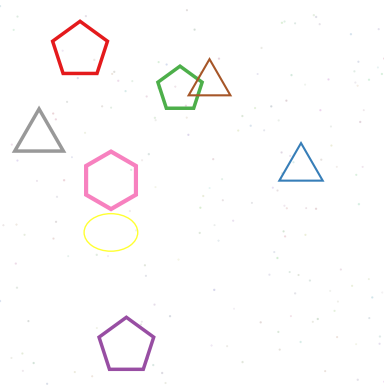[{"shape": "pentagon", "thickness": 2.5, "radius": 0.37, "center": [0.208, 0.87]}, {"shape": "triangle", "thickness": 1.5, "radius": 0.33, "center": [0.782, 0.563]}, {"shape": "pentagon", "thickness": 2.5, "radius": 0.3, "center": [0.468, 0.768]}, {"shape": "pentagon", "thickness": 2.5, "radius": 0.37, "center": [0.328, 0.101]}, {"shape": "oval", "thickness": 1, "radius": 0.35, "center": [0.288, 0.396]}, {"shape": "triangle", "thickness": 1.5, "radius": 0.31, "center": [0.544, 0.784]}, {"shape": "hexagon", "thickness": 3, "radius": 0.37, "center": [0.288, 0.532]}, {"shape": "triangle", "thickness": 2.5, "radius": 0.36, "center": [0.101, 0.644]}]